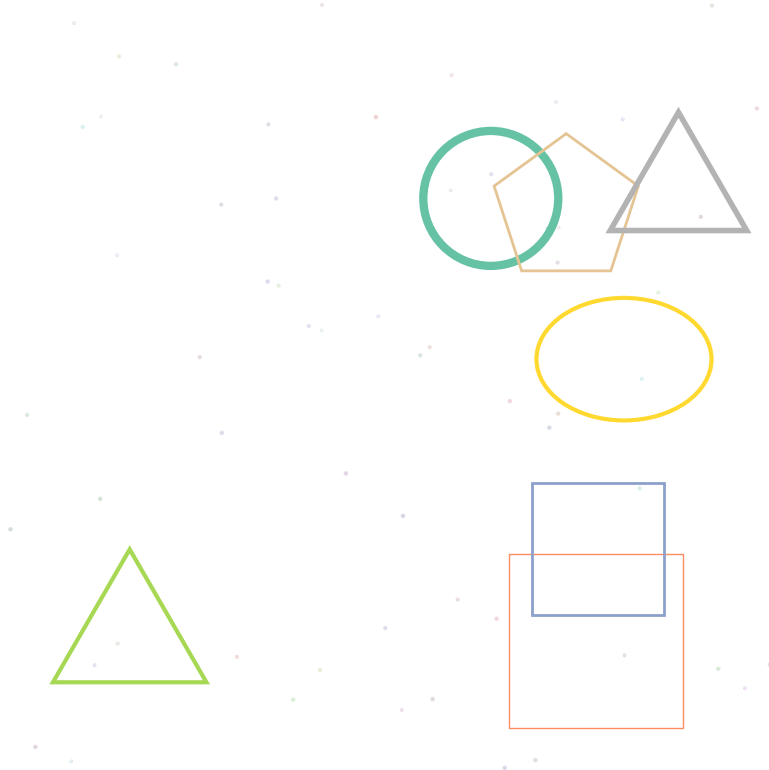[{"shape": "circle", "thickness": 3, "radius": 0.44, "center": [0.637, 0.742]}, {"shape": "square", "thickness": 0.5, "radius": 0.57, "center": [0.774, 0.168]}, {"shape": "square", "thickness": 1, "radius": 0.43, "center": [0.777, 0.287]}, {"shape": "triangle", "thickness": 1.5, "radius": 0.58, "center": [0.168, 0.171]}, {"shape": "oval", "thickness": 1.5, "radius": 0.57, "center": [0.81, 0.534]}, {"shape": "pentagon", "thickness": 1, "radius": 0.49, "center": [0.735, 0.728]}, {"shape": "triangle", "thickness": 2, "radius": 0.51, "center": [0.881, 0.752]}]